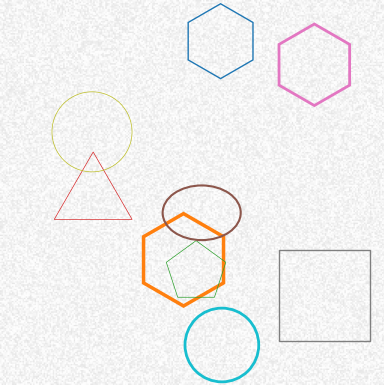[{"shape": "hexagon", "thickness": 1, "radius": 0.49, "center": [0.573, 0.893]}, {"shape": "hexagon", "thickness": 2.5, "radius": 0.6, "center": [0.477, 0.325]}, {"shape": "pentagon", "thickness": 0.5, "radius": 0.41, "center": [0.509, 0.294]}, {"shape": "triangle", "thickness": 0.5, "radius": 0.58, "center": [0.242, 0.488]}, {"shape": "oval", "thickness": 1.5, "radius": 0.51, "center": [0.524, 0.447]}, {"shape": "hexagon", "thickness": 2, "radius": 0.53, "center": [0.816, 0.832]}, {"shape": "square", "thickness": 1, "radius": 0.59, "center": [0.843, 0.232]}, {"shape": "circle", "thickness": 0.5, "radius": 0.52, "center": [0.239, 0.658]}, {"shape": "circle", "thickness": 2, "radius": 0.48, "center": [0.576, 0.104]}]